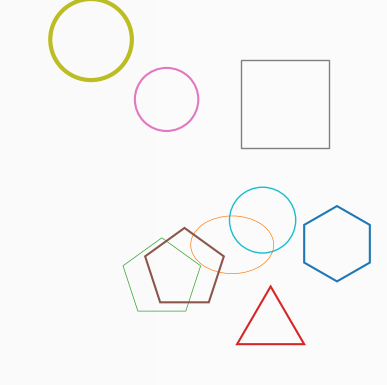[{"shape": "hexagon", "thickness": 1.5, "radius": 0.49, "center": [0.87, 0.367]}, {"shape": "oval", "thickness": 0.5, "radius": 0.54, "center": [0.599, 0.364]}, {"shape": "pentagon", "thickness": 0.5, "radius": 0.53, "center": [0.418, 0.277]}, {"shape": "triangle", "thickness": 1.5, "radius": 0.5, "center": [0.698, 0.156]}, {"shape": "pentagon", "thickness": 1.5, "radius": 0.53, "center": [0.476, 0.301]}, {"shape": "circle", "thickness": 1.5, "radius": 0.41, "center": [0.43, 0.742]}, {"shape": "square", "thickness": 1, "radius": 0.57, "center": [0.735, 0.729]}, {"shape": "circle", "thickness": 3, "radius": 0.53, "center": [0.235, 0.897]}, {"shape": "circle", "thickness": 1, "radius": 0.43, "center": [0.678, 0.428]}]